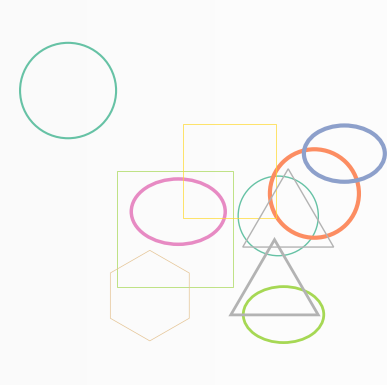[{"shape": "circle", "thickness": 1.5, "radius": 0.62, "center": [0.176, 0.765]}, {"shape": "circle", "thickness": 1, "radius": 0.52, "center": [0.718, 0.439]}, {"shape": "circle", "thickness": 3, "radius": 0.57, "center": [0.811, 0.497]}, {"shape": "oval", "thickness": 3, "radius": 0.52, "center": [0.889, 0.601]}, {"shape": "oval", "thickness": 2.5, "radius": 0.61, "center": [0.46, 0.45]}, {"shape": "oval", "thickness": 2, "radius": 0.52, "center": [0.732, 0.183]}, {"shape": "square", "thickness": 0.5, "radius": 0.75, "center": [0.451, 0.406]}, {"shape": "square", "thickness": 0.5, "radius": 0.61, "center": [0.592, 0.556]}, {"shape": "hexagon", "thickness": 0.5, "radius": 0.59, "center": [0.387, 0.232]}, {"shape": "triangle", "thickness": 2, "radius": 0.65, "center": [0.708, 0.247]}, {"shape": "triangle", "thickness": 1, "radius": 0.68, "center": [0.744, 0.426]}]